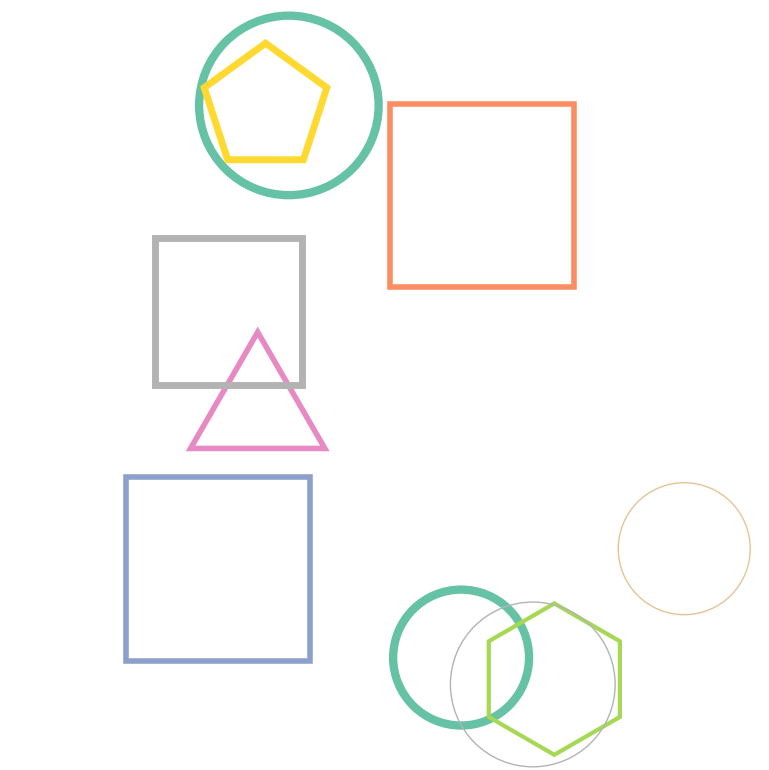[{"shape": "circle", "thickness": 3, "radius": 0.58, "center": [0.375, 0.863]}, {"shape": "circle", "thickness": 3, "radius": 0.44, "center": [0.599, 0.146]}, {"shape": "square", "thickness": 2, "radius": 0.6, "center": [0.626, 0.746]}, {"shape": "square", "thickness": 2, "radius": 0.6, "center": [0.284, 0.261]}, {"shape": "triangle", "thickness": 2, "radius": 0.5, "center": [0.335, 0.468]}, {"shape": "hexagon", "thickness": 1.5, "radius": 0.49, "center": [0.72, 0.118]}, {"shape": "pentagon", "thickness": 2.5, "radius": 0.42, "center": [0.345, 0.86]}, {"shape": "circle", "thickness": 0.5, "radius": 0.43, "center": [0.889, 0.287]}, {"shape": "circle", "thickness": 0.5, "radius": 0.53, "center": [0.692, 0.111]}, {"shape": "square", "thickness": 2.5, "radius": 0.48, "center": [0.297, 0.595]}]